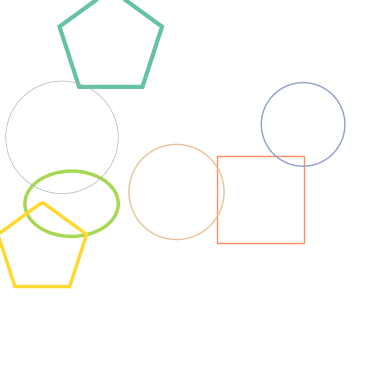[{"shape": "pentagon", "thickness": 3, "radius": 0.7, "center": [0.288, 0.888]}, {"shape": "square", "thickness": 1, "radius": 0.57, "center": [0.677, 0.481]}, {"shape": "circle", "thickness": 1, "radius": 0.54, "center": [0.787, 0.677]}, {"shape": "oval", "thickness": 2.5, "radius": 0.61, "center": [0.186, 0.471]}, {"shape": "pentagon", "thickness": 2.5, "radius": 0.61, "center": [0.11, 0.354]}, {"shape": "circle", "thickness": 1, "radius": 0.62, "center": [0.458, 0.501]}, {"shape": "circle", "thickness": 0.5, "radius": 0.73, "center": [0.161, 0.643]}]